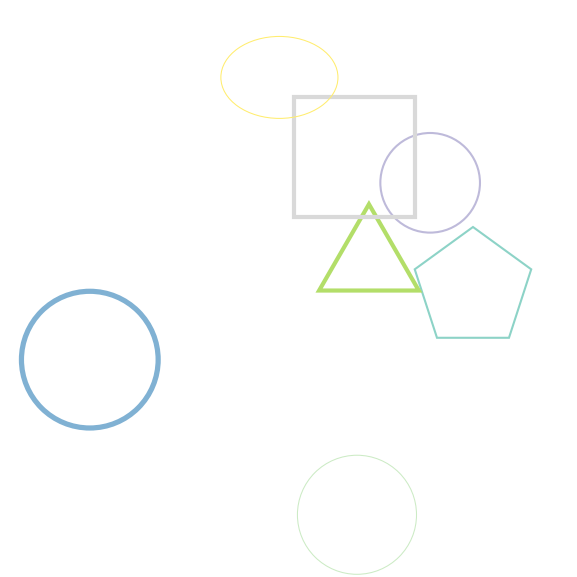[{"shape": "pentagon", "thickness": 1, "radius": 0.53, "center": [0.819, 0.5]}, {"shape": "circle", "thickness": 1, "radius": 0.43, "center": [0.745, 0.683]}, {"shape": "circle", "thickness": 2.5, "radius": 0.59, "center": [0.156, 0.376]}, {"shape": "triangle", "thickness": 2, "radius": 0.5, "center": [0.639, 0.546]}, {"shape": "square", "thickness": 2, "radius": 0.52, "center": [0.614, 0.727]}, {"shape": "circle", "thickness": 0.5, "radius": 0.52, "center": [0.618, 0.108]}, {"shape": "oval", "thickness": 0.5, "radius": 0.51, "center": [0.484, 0.865]}]